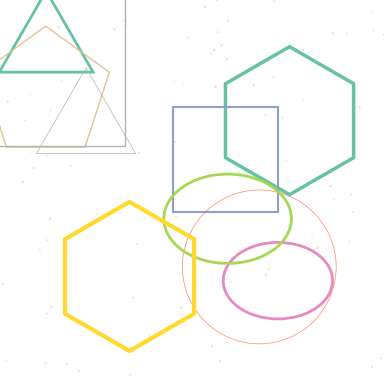[{"shape": "triangle", "thickness": 2, "radius": 0.7, "center": [0.12, 0.883]}, {"shape": "hexagon", "thickness": 2.5, "radius": 0.96, "center": [0.752, 0.687]}, {"shape": "circle", "thickness": 0.5, "radius": 1.0, "center": [0.673, 0.307]}, {"shape": "square", "thickness": 1.5, "radius": 0.68, "center": [0.585, 0.586]}, {"shape": "oval", "thickness": 2, "radius": 0.71, "center": [0.722, 0.271]}, {"shape": "oval", "thickness": 2, "radius": 0.83, "center": [0.591, 0.432]}, {"shape": "hexagon", "thickness": 3, "radius": 0.97, "center": [0.337, 0.282]}, {"shape": "pentagon", "thickness": 1, "radius": 0.87, "center": [0.119, 0.759]}, {"shape": "triangle", "thickness": 0.5, "radius": 0.74, "center": [0.223, 0.675]}, {"shape": "square", "thickness": 1, "radius": 0.98, "center": [0.129, 0.816]}]